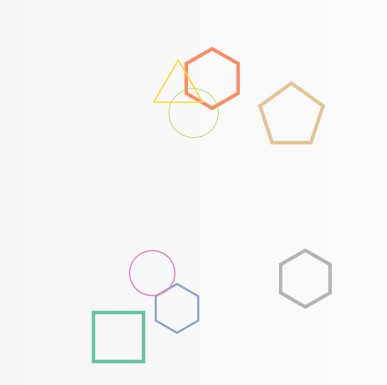[{"shape": "square", "thickness": 2.5, "radius": 0.32, "center": [0.305, 0.126]}, {"shape": "hexagon", "thickness": 2.5, "radius": 0.39, "center": [0.548, 0.796]}, {"shape": "hexagon", "thickness": 1.5, "radius": 0.32, "center": [0.457, 0.199]}, {"shape": "circle", "thickness": 1, "radius": 0.29, "center": [0.393, 0.291]}, {"shape": "circle", "thickness": 0.5, "radius": 0.32, "center": [0.5, 0.706]}, {"shape": "triangle", "thickness": 1, "radius": 0.36, "center": [0.46, 0.771]}, {"shape": "pentagon", "thickness": 2.5, "radius": 0.43, "center": [0.752, 0.699]}, {"shape": "hexagon", "thickness": 2.5, "radius": 0.37, "center": [0.788, 0.276]}]